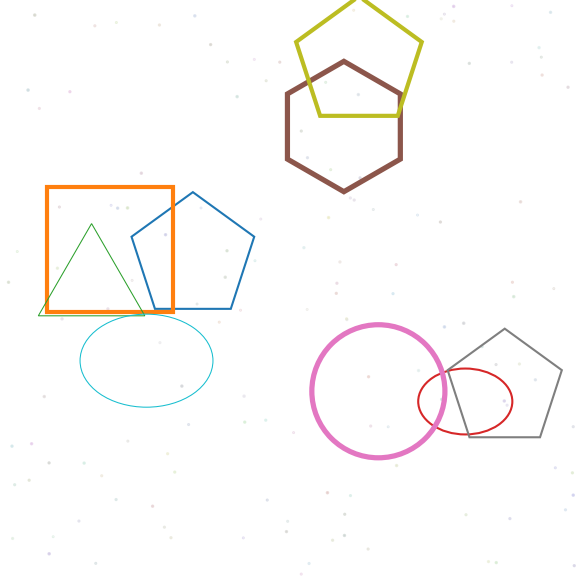[{"shape": "pentagon", "thickness": 1, "radius": 0.56, "center": [0.334, 0.555]}, {"shape": "square", "thickness": 2, "radius": 0.54, "center": [0.191, 0.567]}, {"shape": "triangle", "thickness": 0.5, "radius": 0.53, "center": [0.159, 0.506]}, {"shape": "oval", "thickness": 1, "radius": 0.41, "center": [0.806, 0.304]}, {"shape": "hexagon", "thickness": 2.5, "radius": 0.56, "center": [0.595, 0.78]}, {"shape": "circle", "thickness": 2.5, "radius": 0.58, "center": [0.655, 0.322]}, {"shape": "pentagon", "thickness": 1, "radius": 0.52, "center": [0.874, 0.326]}, {"shape": "pentagon", "thickness": 2, "radius": 0.57, "center": [0.622, 0.891]}, {"shape": "oval", "thickness": 0.5, "radius": 0.58, "center": [0.254, 0.375]}]